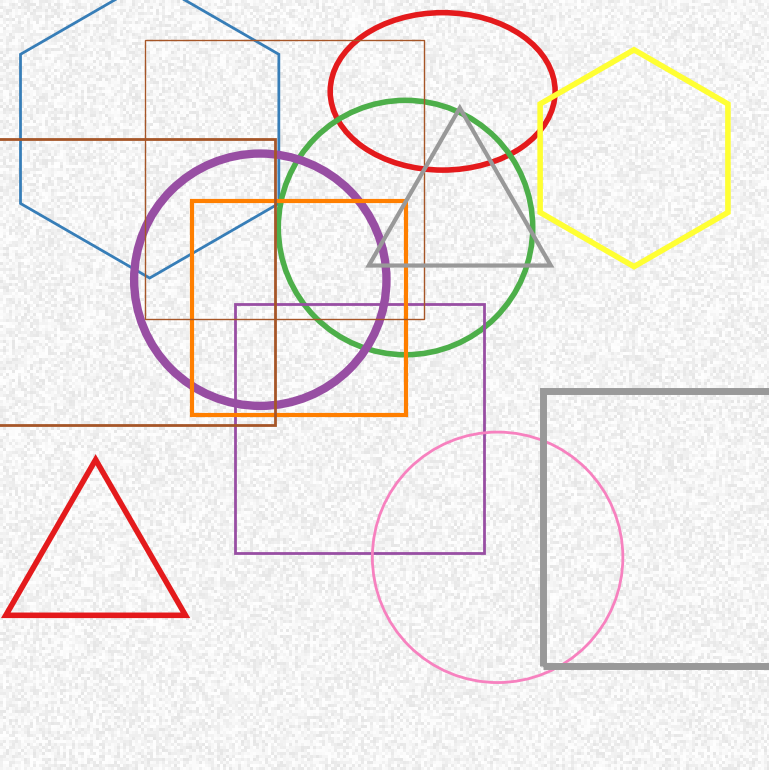[{"shape": "oval", "thickness": 2, "radius": 0.73, "center": [0.575, 0.881]}, {"shape": "triangle", "thickness": 2, "radius": 0.67, "center": [0.124, 0.268]}, {"shape": "hexagon", "thickness": 1, "radius": 0.97, "center": [0.194, 0.833]}, {"shape": "circle", "thickness": 2, "radius": 0.83, "center": [0.527, 0.704]}, {"shape": "square", "thickness": 1, "radius": 0.81, "center": [0.467, 0.444]}, {"shape": "circle", "thickness": 3, "radius": 0.82, "center": [0.338, 0.637]}, {"shape": "square", "thickness": 1.5, "radius": 0.69, "center": [0.388, 0.6]}, {"shape": "hexagon", "thickness": 2, "radius": 0.7, "center": [0.823, 0.795]}, {"shape": "square", "thickness": 1, "radius": 0.93, "center": [0.172, 0.634]}, {"shape": "square", "thickness": 0.5, "radius": 0.91, "center": [0.369, 0.767]}, {"shape": "circle", "thickness": 1, "radius": 0.81, "center": [0.646, 0.276]}, {"shape": "triangle", "thickness": 1.5, "radius": 0.68, "center": [0.597, 0.723]}, {"shape": "square", "thickness": 2.5, "radius": 0.89, "center": [0.884, 0.314]}]